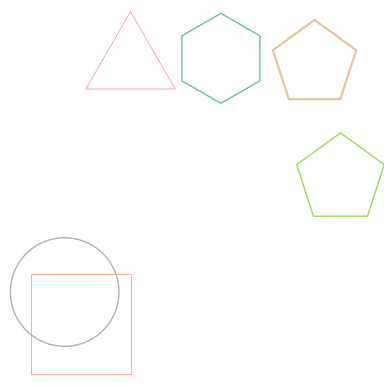[{"shape": "hexagon", "thickness": 1, "radius": 0.58, "center": [0.574, 0.848]}, {"shape": "square", "thickness": 0.5, "radius": 0.65, "center": [0.21, 0.158]}, {"shape": "triangle", "thickness": 0.5, "radius": 0.67, "center": [0.339, 0.836]}, {"shape": "pentagon", "thickness": 1, "radius": 0.6, "center": [0.884, 0.535]}, {"shape": "pentagon", "thickness": 1.5, "radius": 0.57, "center": [0.817, 0.834]}, {"shape": "circle", "thickness": 1, "radius": 0.7, "center": [0.168, 0.241]}]